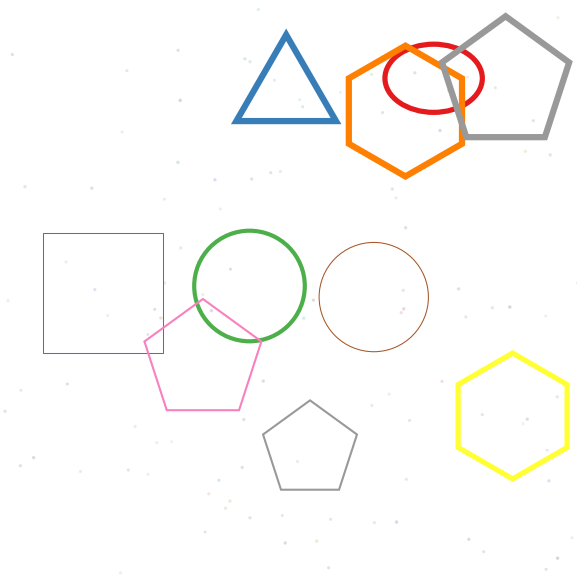[{"shape": "oval", "thickness": 2.5, "radius": 0.42, "center": [0.751, 0.864]}, {"shape": "triangle", "thickness": 3, "radius": 0.5, "center": [0.496, 0.839]}, {"shape": "circle", "thickness": 2, "radius": 0.48, "center": [0.432, 0.504]}, {"shape": "square", "thickness": 0.5, "radius": 0.52, "center": [0.179, 0.492]}, {"shape": "hexagon", "thickness": 3, "radius": 0.57, "center": [0.702, 0.807]}, {"shape": "hexagon", "thickness": 2.5, "radius": 0.54, "center": [0.888, 0.279]}, {"shape": "circle", "thickness": 0.5, "radius": 0.47, "center": [0.647, 0.485]}, {"shape": "pentagon", "thickness": 1, "radius": 0.53, "center": [0.351, 0.375]}, {"shape": "pentagon", "thickness": 3, "radius": 0.58, "center": [0.875, 0.855]}, {"shape": "pentagon", "thickness": 1, "radius": 0.43, "center": [0.537, 0.22]}]